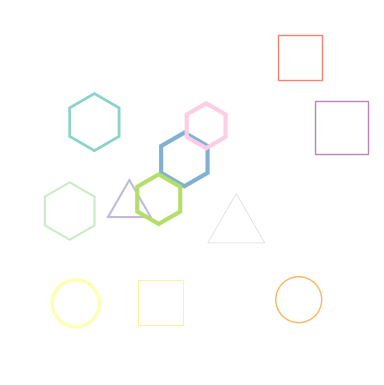[{"shape": "hexagon", "thickness": 2, "radius": 0.37, "center": [0.245, 0.683]}, {"shape": "circle", "thickness": 2.5, "radius": 0.31, "center": [0.197, 0.212]}, {"shape": "triangle", "thickness": 1.5, "radius": 0.32, "center": [0.336, 0.468]}, {"shape": "square", "thickness": 1, "radius": 0.29, "center": [0.779, 0.851]}, {"shape": "hexagon", "thickness": 3, "radius": 0.35, "center": [0.479, 0.586]}, {"shape": "circle", "thickness": 1, "radius": 0.3, "center": [0.776, 0.222]}, {"shape": "hexagon", "thickness": 3, "radius": 0.32, "center": [0.412, 0.483]}, {"shape": "hexagon", "thickness": 3, "radius": 0.29, "center": [0.535, 0.673]}, {"shape": "triangle", "thickness": 0.5, "radius": 0.43, "center": [0.614, 0.412]}, {"shape": "square", "thickness": 1, "radius": 0.34, "center": [0.886, 0.668]}, {"shape": "hexagon", "thickness": 1.5, "radius": 0.37, "center": [0.181, 0.452]}, {"shape": "square", "thickness": 0.5, "radius": 0.29, "center": [0.416, 0.215]}]